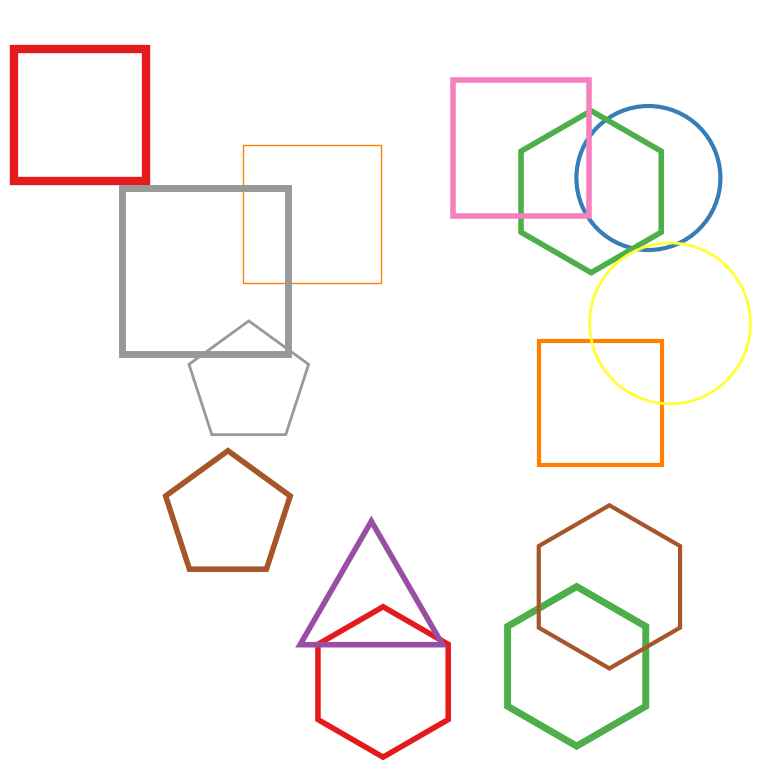[{"shape": "square", "thickness": 3, "radius": 0.43, "center": [0.104, 0.851]}, {"shape": "hexagon", "thickness": 2, "radius": 0.49, "center": [0.497, 0.114]}, {"shape": "circle", "thickness": 1.5, "radius": 0.47, "center": [0.842, 0.769]}, {"shape": "hexagon", "thickness": 2, "radius": 0.53, "center": [0.768, 0.751]}, {"shape": "hexagon", "thickness": 2.5, "radius": 0.52, "center": [0.749, 0.135]}, {"shape": "triangle", "thickness": 2, "radius": 0.53, "center": [0.482, 0.216]}, {"shape": "square", "thickness": 1.5, "radius": 0.4, "center": [0.78, 0.476]}, {"shape": "square", "thickness": 0.5, "radius": 0.45, "center": [0.405, 0.722]}, {"shape": "circle", "thickness": 1, "radius": 0.52, "center": [0.87, 0.58]}, {"shape": "hexagon", "thickness": 1.5, "radius": 0.53, "center": [0.791, 0.238]}, {"shape": "pentagon", "thickness": 2, "radius": 0.43, "center": [0.296, 0.33]}, {"shape": "square", "thickness": 2, "radius": 0.44, "center": [0.677, 0.807]}, {"shape": "square", "thickness": 2.5, "radius": 0.54, "center": [0.266, 0.648]}, {"shape": "pentagon", "thickness": 1, "radius": 0.41, "center": [0.323, 0.502]}]